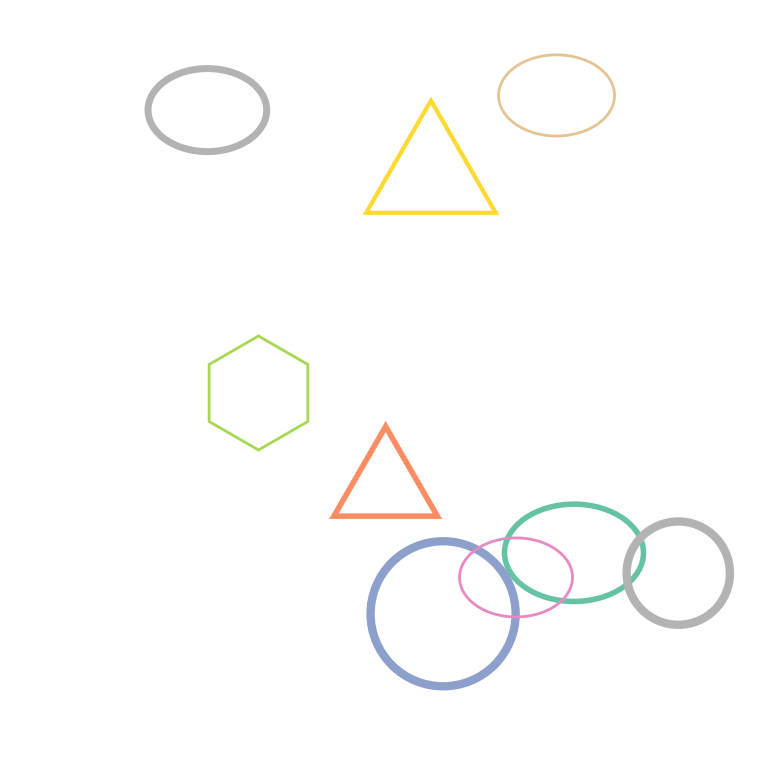[{"shape": "oval", "thickness": 2, "radius": 0.45, "center": [0.745, 0.282]}, {"shape": "triangle", "thickness": 2, "radius": 0.39, "center": [0.501, 0.368]}, {"shape": "circle", "thickness": 3, "radius": 0.47, "center": [0.575, 0.203]}, {"shape": "oval", "thickness": 1, "radius": 0.37, "center": [0.67, 0.25]}, {"shape": "hexagon", "thickness": 1, "radius": 0.37, "center": [0.336, 0.49]}, {"shape": "triangle", "thickness": 1.5, "radius": 0.49, "center": [0.56, 0.772]}, {"shape": "oval", "thickness": 1, "radius": 0.38, "center": [0.723, 0.876]}, {"shape": "circle", "thickness": 3, "radius": 0.34, "center": [0.881, 0.256]}, {"shape": "oval", "thickness": 2.5, "radius": 0.39, "center": [0.269, 0.857]}]